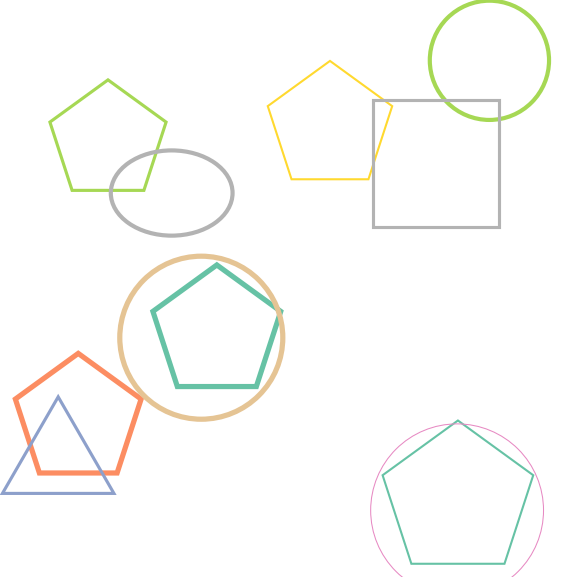[{"shape": "pentagon", "thickness": 2.5, "radius": 0.58, "center": [0.375, 0.424]}, {"shape": "pentagon", "thickness": 1, "radius": 0.69, "center": [0.793, 0.134]}, {"shape": "pentagon", "thickness": 2.5, "radius": 0.57, "center": [0.135, 0.273]}, {"shape": "triangle", "thickness": 1.5, "radius": 0.56, "center": [0.101, 0.2]}, {"shape": "circle", "thickness": 0.5, "radius": 0.75, "center": [0.792, 0.115]}, {"shape": "circle", "thickness": 2, "radius": 0.52, "center": [0.847, 0.895]}, {"shape": "pentagon", "thickness": 1.5, "radius": 0.53, "center": [0.187, 0.755]}, {"shape": "pentagon", "thickness": 1, "radius": 0.57, "center": [0.571, 0.78]}, {"shape": "circle", "thickness": 2.5, "radius": 0.71, "center": [0.349, 0.414]}, {"shape": "square", "thickness": 1.5, "radius": 0.55, "center": [0.755, 0.716]}, {"shape": "oval", "thickness": 2, "radius": 0.53, "center": [0.297, 0.665]}]